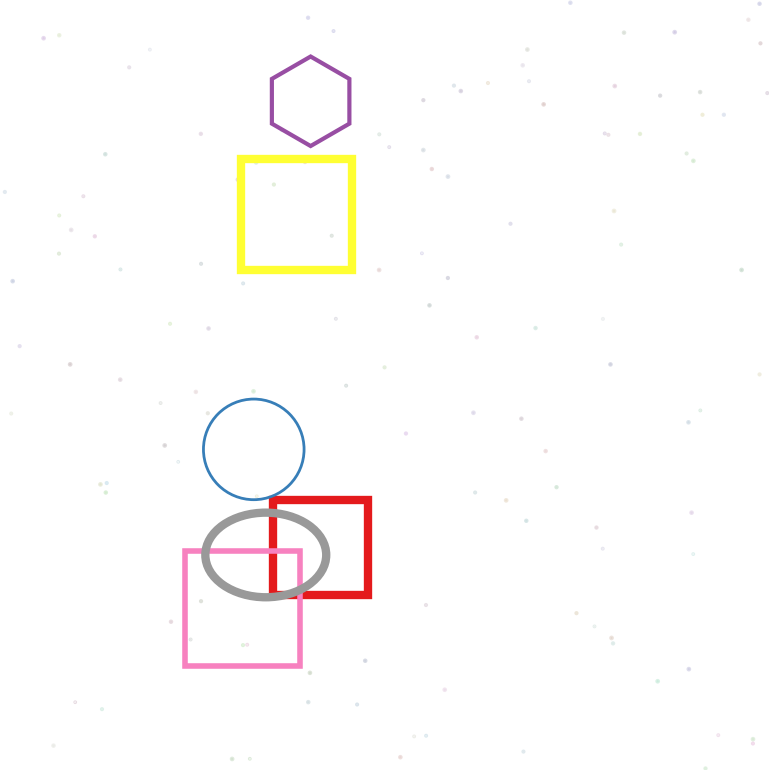[{"shape": "square", "thickness": 3, "radius": 0.31, "center": [0.416, 0.289]}, {"shape": "circle", "thickness": 1, "radius": 0.33, "center": [0.33, 0.416]}, {"shape": "hexagon", "thickness": 1.5, "radius": 0.29, "center": [0.403, 0.868]}, {"shape": "square", "thickness": 3, "radius": 0.36, "center": [0.385, 0.721]}, {"shape": "square", "thickness": 2, "radius": 0.37, "center": [0.315, 0.21]}, {"shape": "oval", "thickness": 3, "radius": 0.39, "center": [0.345, 0.279]}]